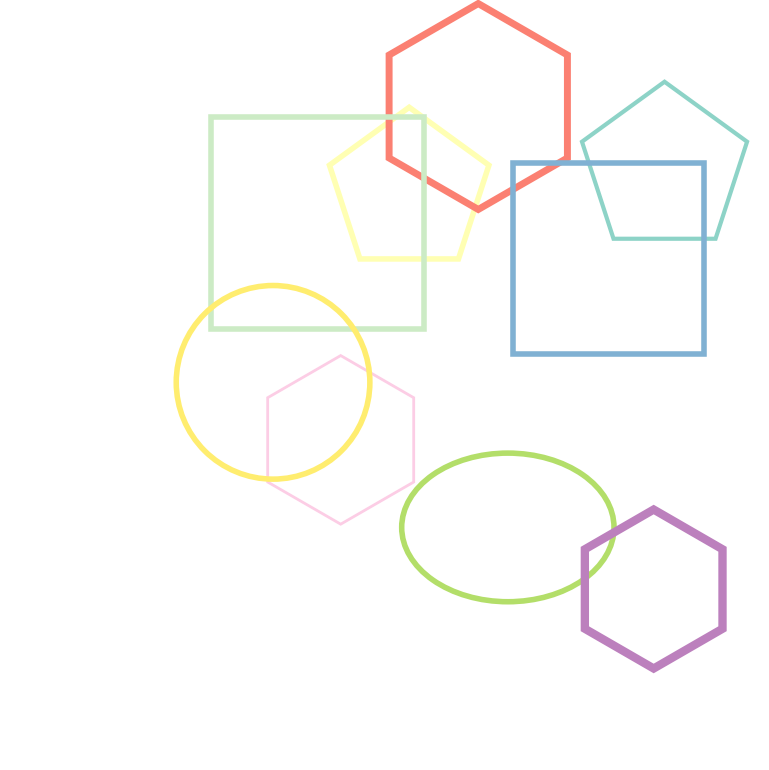[{"shape": "pentagon", "thickness": 1.5, "radius": 0.56, "center": [0.863, 0.781]}, {"shape": "pentagon", "thickness": 2, "radius": 0.54, "center": [0.531, 0.752]}, {"shape": "hexagon", "thickness": 2.5, "radius": 0.67, "center": [0.621, 0.862]}, {"shape": "square", "thickness": 2, "radius": 0.62, "center": [0.791, 0.664]}, {"shape": "oval", "thickness": 2, "radius": 0.69, "center": [0.66, 0.315]}, {"shape": "hexagon", "thickness": 1, "radius": 0.55, "center": [0.442, 0.429]}, {"shape": "hexagon", "thickness": 3, "radius": 0.52, "center": [0.849, 0.235]}, {"shape": "square", "thickness": 2, "radius": 0.69, "center": [0.413, 0.71]}, {"shape": "circle", "thickness": 2, "radius": 0.63, "center": [0.355, 0.503]}]